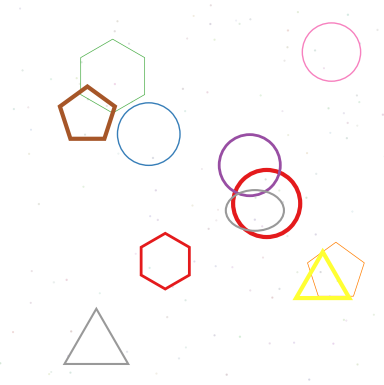[{"shape": "hexagon", "thickness": 2, "radius": 0.36, "center": [0.429, 0.322]}, {"shape": "circle", "thickness": 3, "radius": 0.44, "center": [0.693, 0.471]}, {"shape": "circle", "thickness": 1, "radius": 0.41, "center": [0.386, 0.652]}, {"shape": "hexagon", "thickness": 0.5, "radius": 0.48, "center": [0.293, 0.802]}, {"shape": "circle", "thickness": 2, "radius": 0.4, "center": [0.649, 0.571]}, {"shape": "pentagon", "thickness": 0.5, "radius": 0.39, "center": [0.872, 0.293]}, {"shape": "triangle", "thickness": 3, "radius": 0.4, "center": [0.838, 0.266]}, {"shape": "pentagon", "thickness": 3, "radius": 0.38, "center": [0.227, 0.7]}, {"shape": "circle", "thickness": 1, "radius": 0.38, "center": [0.861, 0.865]}, {"shape": "triangle", "thickness": 1.5, "radius": 0.48, "center": [0.25, 0.102]}, {"shape": "oval", "thickness": 1.5, "radius": 0.38, "center": [0.662, 0.453]}]